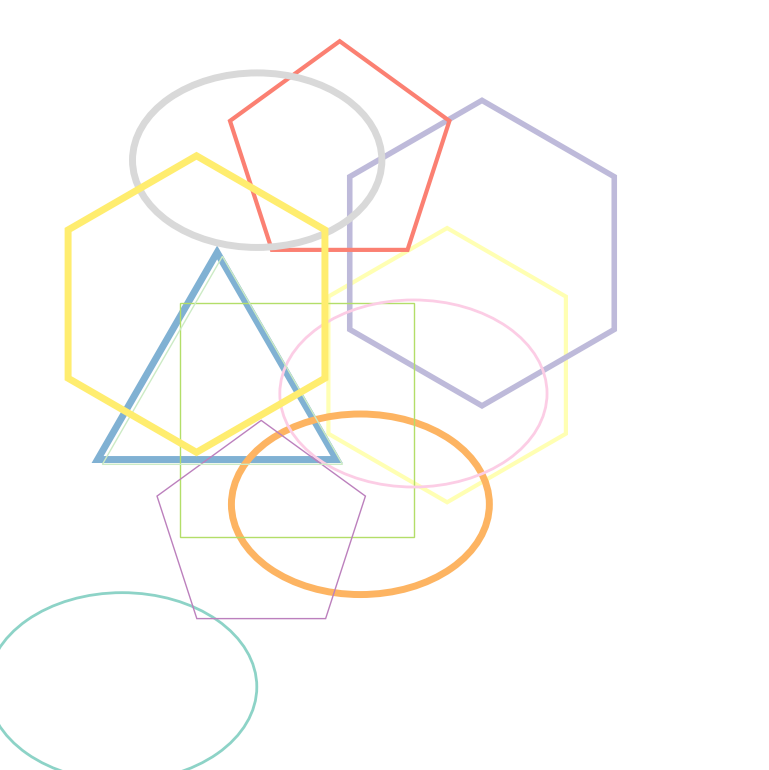[{"shape": "oval", "thickness": 1, "radius": 0.87, "center": [0.159, 0.108]}, {"shape": "hexagon", "thickness": 1.5, "radius": 0.89, "center": [0.581, 0.526]}, {"shape": "hexagon", "thickness": 2, "radius": 0.99, "center": [0.626, 0.671]}, {"shape": "pentagon", "thickness": 1.5, "radius": 0.75, "center": [0.441, 0.797]}, {"shape": "triangle", "thickness": 2.5, "radius": 0.9, "center": [0.282, 0.493]}, {"shape": "oval", "thickness": 2.5, "radius": 0.84, "center": [0.468, 0.345]}, {"shape": "square", "thickness": 0.5, "radius": 0.76, "center": [0.386, 0.454]}, {"shape": "oval", "thickness": 1, "radius": 0.87, "center": [0.537, 0.489]}, {"shape": "oval", "thickness": 2.5, "radius": 0.81, "center": [0.334, 0.792]}, {"shape": "pentagon", "thickness": 0.5, "radius": 0.71, "center": [0.339, 0.312]}, {"shape": "triangle", "thickness": 0.5, "radius": 0.9, "center": [0.289, 0.487]}, {"shape": "hexagon", "thickness": 2.5, "radius": 0.96, "center": [0.255, 0.605]}]